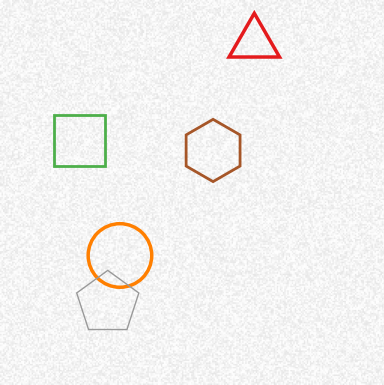[{"shape": "triangle", "thickness": 2.5, "radius": 0.38, "center": [0.661, 0.89]}, {"shape": "square", "thickness": 2, "radius": 0.33, "center": [0.207, 0.635]}, {"shape": "circle", "thickness": 2.5, "radius": 0.41, "center": [0.312, 0.336]}, {"shape": "hexagon", "thickness": 2, "radius": 0.4, "center": [0.553, 0.609]}, {"shape": "pentagon", "thickness": 1, "radius": 0.42, "center": [0.28, 0.213]}]